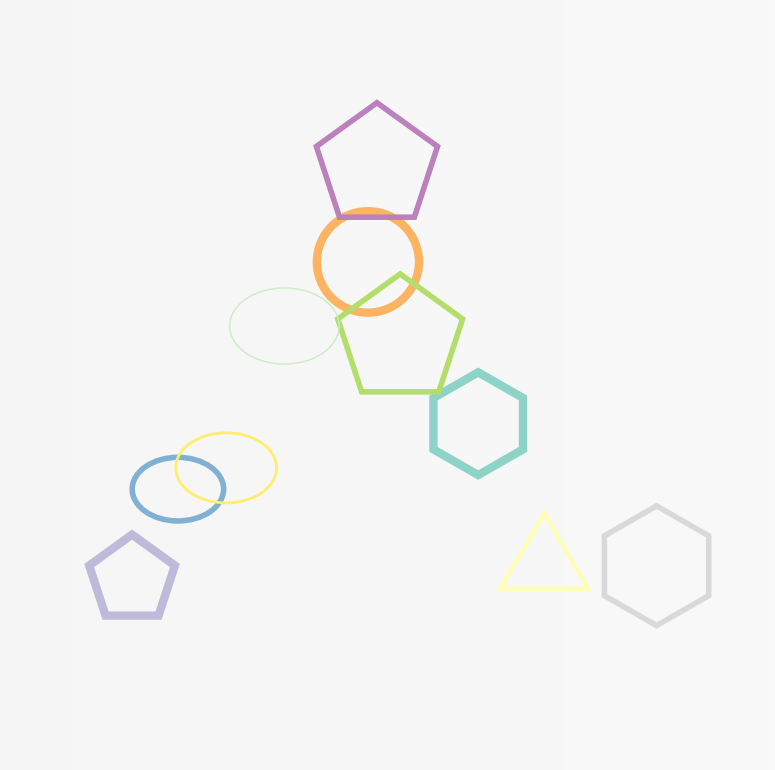[{"shape": "hexagon", "thickness": 3, "radius": 0.33, "center": [0.617, 0.45]}, {"shape": "triangle", "thickness": 1.5, "radius": 0.33, "center": [0.702, 0.268]}, {"shape": "pentagon", "thickness": 3, "radius": 0.29, "center": [0.17, 0.248]}, {"shape": "oval", "thickness": 2, "radius": 0.3, "center": [0.23, 0.365]}, {"shape": "circle", "thickness": 3, "radius": 0.33, "center": [0.475, 0.66]}, {"shape": "pentagon", "thickness": 2, "radius": 0.42, "center": [0.516, 0.56]}, {"shape": "hexagon", "thickness": 2, "radius": 0.39, "center": [0.847, 0.265]}, {"shape": "pentagon", "thickness": 2, "radius": 0.41, "center": [0.486, 0.784]}, {"shape": "oval", "thickness": 0.5, "radius": 0.35, "center": [0.367, 0.577]}, {"shape": "oval", "thickness": 1, "radius": 0.33, "center": [0.292, 0.392]}]